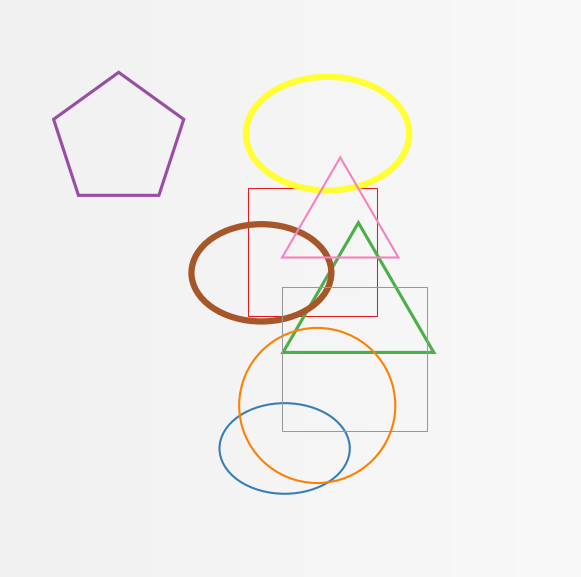[{"shape": "square", "thickness": 0.5, "radius": 0.55, "center": [0.538, 0.562]}, {"shape": "oval", "thickness": 1, "radius": 0.56, "center": [0.49, 0.223]}, {"shape": "triangle", "thickness": 1.5, "radius": 0.75, "center": [0.617, 0.464]}, {"shape": "pentagon", "thickness": 1.5, "radius": 0.59, "center": [0.204, 0.756]}, {"shape": "circle", "thickness": 1, "radius": 0.67, "center": [0.546, 0.297]}, {"shape": "oval", "thickness": 3, "radius": 0.7, "center": [0.564, 0.768]}, {"shape": "oval", "thickness": 3, "radius": 0.6, "center": [0.45, 0.527]}, {"shape": "triangle", "thickness": 1, "radius": 0.58, "center": [0.585, 0.611]}, {"shape": "square", "thickness": 0.5, "radius": 0.63, "center": [0.61, 0.378]}]